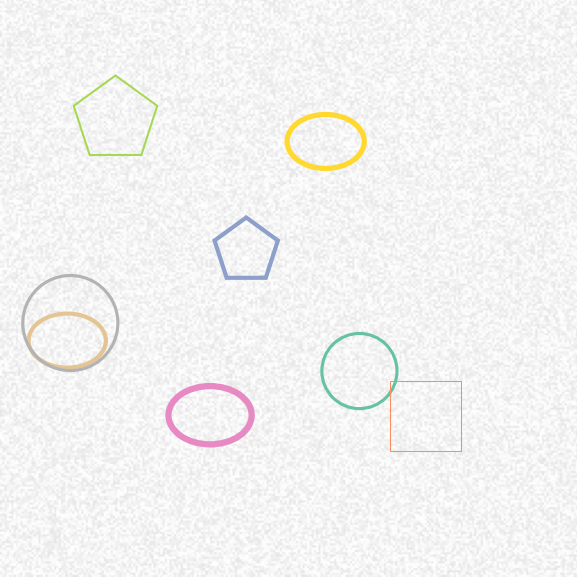[{"shape": "circle", "thickness": 1.5, "radius": 0.33, "center": [0.622, 0.357]}, {"shape": "square", "thickness": 0.5, "radius": 0.31, "center": [0.736, 0.279]}, {"shape": "pentagon", "thickness": 2, "radius": 0.29, "center": [0.426, 0.565]}, {"shape": "oval", "thickness": 3, "radius": 0.36, "center": [0.364, 0.28]}, {"shape": "pentagon", "thickness": 1, "radius": 0.38, "center": [0.2, 0.792]}, {"shape": "oval", "thickness": 2.5, "radius": 0.33, "center": [0.564, 0.754]}, {"shape": "oval", "thickness": 2, "radius": 0.33, "center": [0.116, 0.409]}, {"shape": "circle", "thickness": 1.5, "radius": 0.41, "center": [0.122, 0.44]}]